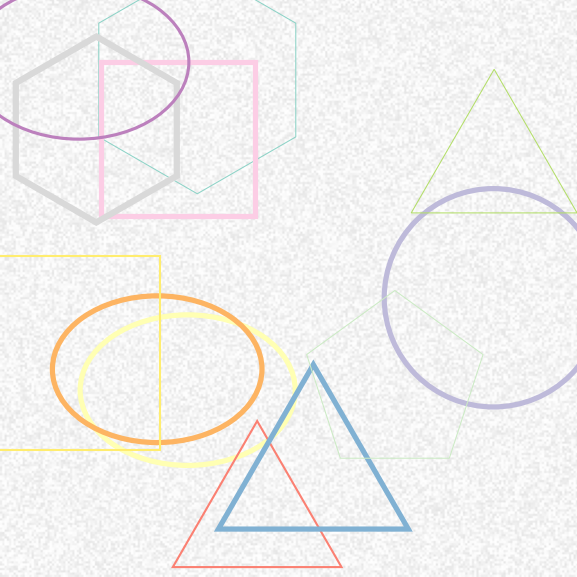[{"shape": "hexagon", "thickness": 0.5, "radius": 0.98, "center": [0.342, 0.861]}, {"shape": "oval", "thickness": 2.5, "radius": 0.93, "center": [0.325, 0.324]}, {"shape": "circle", "thickness": 2.5, "radius": 0.95, "center": [0.854, 0.483]}, {"shape": "triangle", "thickness": 1, "radius": 0.84, "center": [0.445, 0.101]}, {"shape": "triangle", "thickness": 2.5, "radius": 0.95, "center": [0.543, 0.178]}, {"shape": "oval", "thickness": 2.5, "radius": 0.91, "center": [0.272, 0.36]}, {"shape": "triangle", "thickness": 0.5, "radius": 0.83, "center": [0.856, 0.713]}, {"shape": "square", "thickness": 2.5, "radius": 0.67, "center": [0.309, 0.758]}, {"shape": "hexagon", "thickness": 3, "radius": 0.8, "center": [0.167, 0.775]}, {"shape": "oval", "thickness": 1.5, "radius": 0.95, "center": [0.136, 0.892]}, {"shape": "pentagon", "thickness": 0.5, "radius": 0.8, "center": [0.684, 0.336]}, {"shape": "square", "thickness": 1, "radius": 0.84, "center": [0.108, 0.388]}]